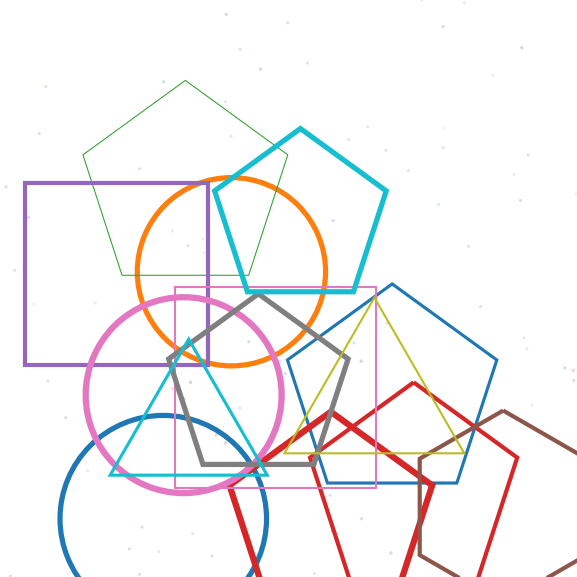[{"shape": "pentagon", "thickness": 1.5, "radius": 0.95, "center": [0.679, 0.317]}, {"shape": "circle", "thickness": 2.5, "radius": 0.89, "center": [0.283, 0.101]}, {"shape": "circle", "thickness": 2.5, "radius": 0.82, "center": [0.401, 0.529]}, {"shape": "pentagon", "thickness": 0.5, "radius": 0.93, "center": [0.321, 0.673]}, {"shape": "pentagon", "thickness": 3, "radius": 0.92, "center": [0.573, 0.102]}, {"shape": "pentagon", "thickness": 2, "radius": 0.94, "center": [0.716, 0.148]}, {"shape": "square", "thickness": 2, "radius": 0.79, "center": [0.202, 0.524]}, {"shape": "hexagon", "thickness": 2, "radius": 0.83, "center": [0.871, 0.121]}, {"shape": "circle", "thickness": 3, "radius": 0.85, "center": [0.318, 0.315]}, {"shape": "square", "thickness": 1, "radius": 0.87, "center": [0.477, 0.328]}, {"shape": "pentagon", "thickness": 2.5, "radius": 0.82, "center": [0.447, 0.327]}, {"shape": "triangle", "thickness": 1, "radius": 0.9, "center": [0.648, 0.304]}, {"shape": "triangle", "thickness": 1.5, "radius": 0.79, "center": [0.327, 0.255]}, {"shape": "pentagon", "thickness": 2.5, "radius": 0.78, "center": [0.52, 0.62]}]